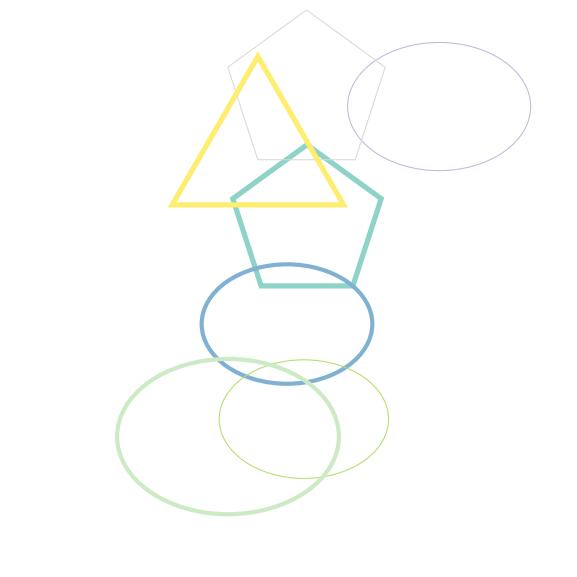[{"shape": "pentagon", "thickness": 2.5, "radius": 0.68, "center": [0.532, 0.613]}, {"shape": "oval", "thickness": 0.5, "radius": 0.79, "center": [0.76, 0.815]}, {"shape": "oval", "thickness": 2, "radius": 0.74, "center": [0.497, 0.438]}, {"shape": "oval", "thickness": 0.5, "radius": 0.73, "center": [0.526, 0.273]}, {"shape": "pentagon", "thickness": 0.5, "radius": 0.72, "center": [0.531, 0.839]}, {"shape": "oval", "thickness": 2, "radius": 0.96, "center": [0.395, 0.243]}, {"shape": "triangle", "thickness": 2.5, "radius": 0.86, "center": [0.447, 0.73]}]